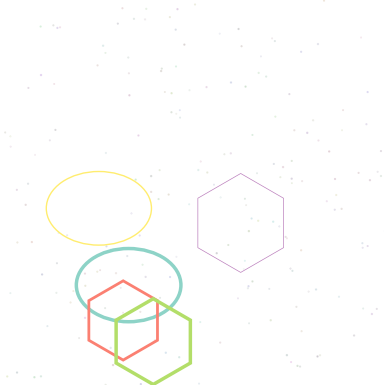[{"shape": "oval", "thickness": 2.5, "radius": 0.68, "center": [0.334, 0.259]}, {"shape": "hexagon", "thickness": 2, "radius": 0.51, "center": [0.32, 0.168]}, {"shape": "hexagon", "thickness": 2.5, "radius": 0.56, "center": [0.398, 0.113]}, {"shape": "hexagon", "thickness": 0.5, "radius": 0.64, "center": [0.625, 0.421]}, {"shape": "oval", "thickness": 1, "radius": 0.68, "center": [0.257, 0.459]}]